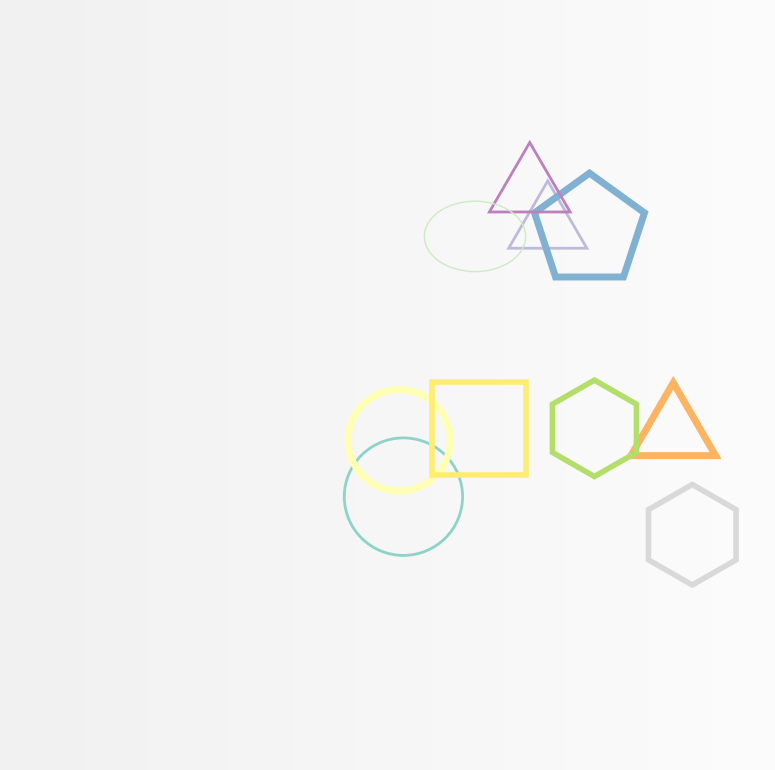[{"shape": "circle", "thickness": 1, "radius": 0.38, "center": [0.521, 0.355]}, {"shape": "circle", "thickness": 2.5, "radius": 0.33, "center": [0.515, 0.428]}, {"shape": "triangle", "thickness": 1, "radius": 0.29, "center": [0.707, 0.707]}, {"shape": "pentagon", "thickness": 2.5, "radius": 0.37, "center": [0.761, 0.701]}, {"shape": "triangle", "thickness": 2.5, "radius": 0.32, "center": [0.869, 0.44]}, {"shape": "hexagon", "thickness": 2, "radius": 0.31, "center": [0.767, 0.444]}, {"shape": "hexagon", "thickness": 2, "radius": 0.33, "center": [0.893, 0.306]}, {"shape": "triangle", "thickness": 1, "radius": 0.3, "center": [0.684, 0.755]}, {"shape": "oval", "thickness": 0.5, "radius": 0.33, "center": [0.613, 0.693]}, {"shape": "square", "thickness": 2, "radius": 0.3, "center": [0.618, 0.444]}]